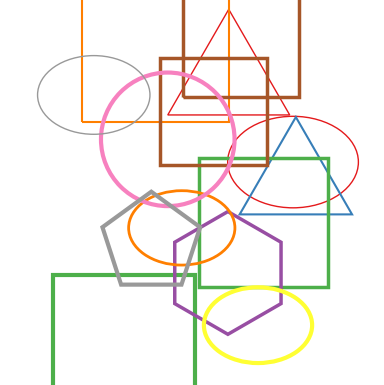[{"shape": "triangle", "thickness": 1, "radius": 0.91, "center": [0.594, 0.793]}, {"shape": "oval", "thickness": 1, "radius": 0.85, "center": [0.761, 0.579]}, {"shape": "triangle", "thickness": 1.5, "radius": 0.84, "center": [0.768, 0.527]}, {"shape": "square", "thickness": 2.5, "radius": 0.84, "center": [0.684, 0.421]}, {"shape": "square", "thickness": 3, "radius": 0.92, "center": [0.322, 0.101]}, {"shape": "hexagon", "thickness": 2.5, "radius": 0.8, "center": [0.592, 0.291]}, {"shape": "square", "thickness": 1.5, "radius": 0.95, "center": [0.405, 0.874]}, {"shape": "oval", "thickness": 2, "radius": 0.69, "center": [0.472, 0.408]}, {"shape": "oval", "thickness": 3, "radius": 0.7, "center": [0.67, 0.155]}, {"shape": "square", "thickness": 2.5, "radius": 0.75, "center": [0.626, 0.896]}, {"shape": "square", "thickness": 2.5, "radius": 0.69, "center": [0.554, 0.711]}, {"shape": "circle", "thickness": 3, "radius": 0.87, "center": [0.436, 0.638]}, {"shape": "oval", "thickness": 1, "radius": 0.73, "center": [0.244, 0.753]}, {"shape": "pentagon", "thickness": 3, "radius": 0.67, "center": [0.393, 0.369]}]